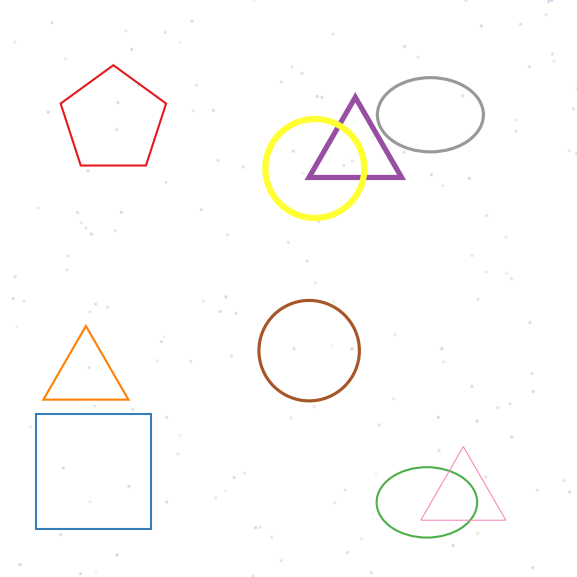[{"shape": "pentagon", "thickness": 1, "radius": 0.48, "center": [0.196, 0.79]}, {"shape": "square", "thickness": 1, "radius": 0.5, "center": [0.162, 0.183]}, {"shape": "oval", "thickness": 1, "radius": 0.44, "center": [0.739, 0.129]}, {"shape": "triangle", "thickness": 2.5, "radius": 0.46, "center": [0.615, 0.738]}, {"shape": "triangle", "thickness": 1, "radius": 0.42, "center": [0.149, 0.35]}, {"shape": "circle", "thickness": 3, "radius": 0.43, "center": [0.545, 0.707]}, {"shape": "circle", "thickness": 1.5, "radius": 0.43, "center": [0.535, 0.392]}, {"shape": "triangle", "thickness": 0.5, "radius": 0.42, "center": [0.802, 0.141]}, {"shape": "oval", "thickness": 1.5, "radius": 0.46, "center": [0.745, 0.8]}]